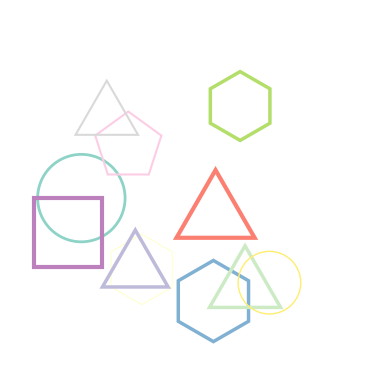[{"shape": "circle", "thickness": 2, "radius": 0.57, "center": [0.211, 0.485]}, {"shape": "hexagon", "thickness": 0.5, "radius": 0.46, "center": [0.368, 0.3]}, {"shape": "triangle", "thickness": 2.5, "radius": 0.49, "center": [0.351, 0.304]}, {"shape": "triangle", "thickness": 3, "radius": 0.59, "center": [0.56, 0.441]}, {"shape": "hexagon", "thickness": 2.5, "radius": 0.53, "center": [0.554, 0.218]}, {"shape": "hexagon", "thickness": 2.5, "radius": 0.45, "center": [0.624, 0.725]}, {"shape": "pentagon", "thickness": 1.5, "radius": 0.45, "center": [0.333, 0.62]}, {"shape": "triangle", "thickness": 1.5, "radius": 0.47, "center": [0.277, 0.697]}, {"shape": "square", "thickness": 3, "radius": 0.45, "center": [0.177, 0.396]}, {"shape": "triangle", "thickness": 2.5, "radius": 0.53, "center": [0.636, 0.255]}, {"shape": "circle", "thickness": 1, "radius": 0.41, "center": [0.7, 0.266]}]